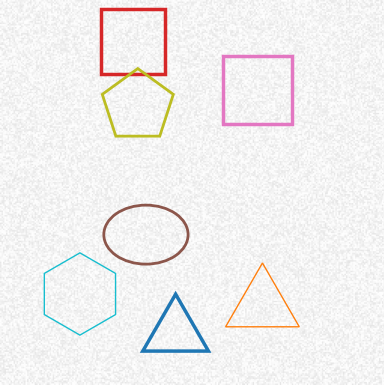[{"shape": "triangle", "thickness": 2.5, "radius": 0.49, "center": [0.456, 0.137]}, {"shape": "triangle", "thickness": 1, "radius": 0.55, "center": [0.682, 0.206]}, {"shape": "square", "thickness": 2.5, "radius": 0.42, "center": [0.345, 0.892]}, {"shape": "oval", "thickness": 2, "radius": 0.55, "center": [0.379, 0.391]}, {"shape": "square", "thickness": 2.5, "radius": 0.44, "center": [0.669, 0.766]}, {"shape": "pentagon", "thickness": 2, "radius": 0.49, "center": [0.358, 0.725]}, {"shape": "hexagon", "thickness": 1, "radius": 0.53, "center": [0.208, 0.236]}]